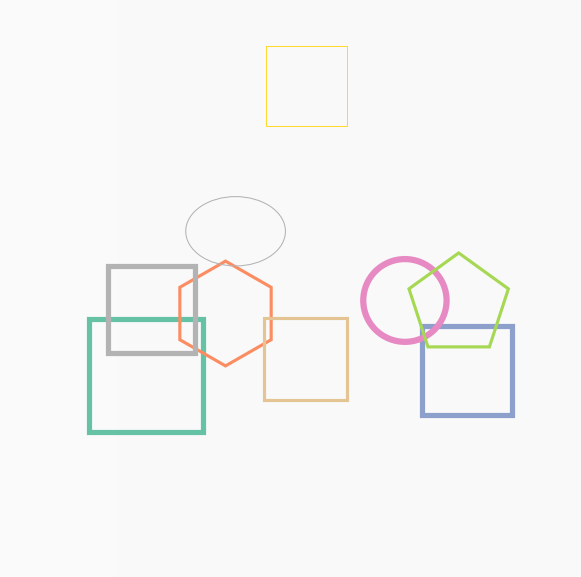[{"shape": "square", "thickness": 2.5, "radius": 0.49, "center": [0.251, 0.349]}, {"shape": "hexagon", "thickness": 1.5, "radius": 0.45, "center": [0.388, 0.456]}, {"shape": "square", "thickness": 2.5, "radius": 0.39, "center": [0.803, 0.357]}, {"shape": "circle", "thickness": 3, "radius": 0.36, "center": [0.697, 0.479]}, {"shape": "pentagon", "thickness": 1.5, "radius": 0.45, "center": [0.789, 0.471]}, {"shape": "square", "thickness": 0.5, "radius": 0.35, "center": [0.527, 0.85]}, {"shape": "square", "thickness": 1.5, "radius": 0.36, "center": [0.526, 0.378]}, {"shape": "oval", "thickness": 0.5, "radius": 0.43, "center": [0.405, 0.599]}, {"shape": "square", "thickness": 2.5, "radius": 0.38, "center": [0.26, 0.463]}]